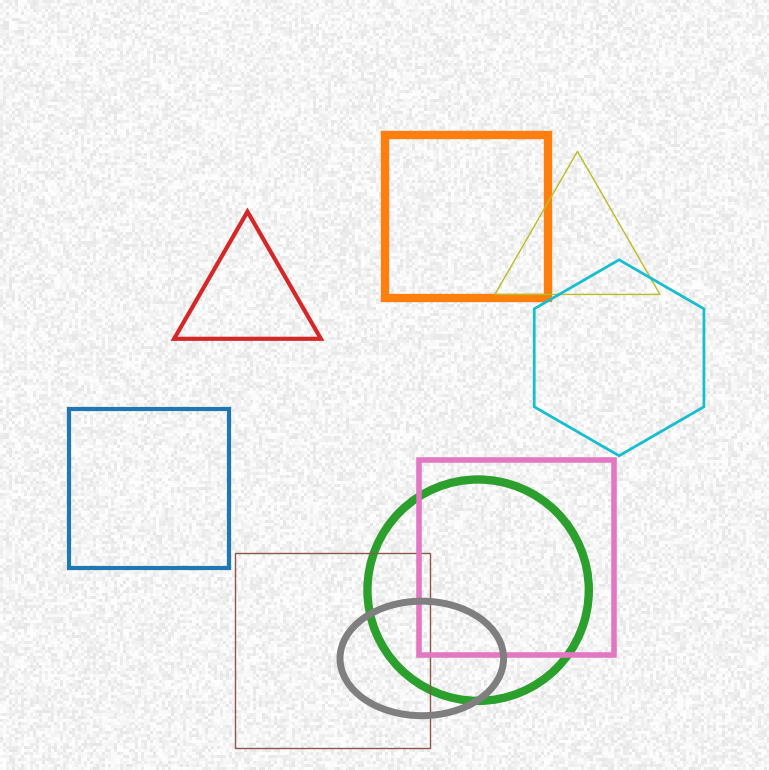[{"shape": "square", "thickness": 1.5, "radius": 0.52, "center": [0.194, 0.366]}, {"shape": "square", "thickness": 3, "radius": 0.53, "center": [0.606, 0.719]}, {"shape": "circle", "thickness": 3, "radius": 0.72, "center": [0.621, 0.234]}, {"shape": "triangle", "thickness": 1.5, "radius": 0.55, "center": [0.321, 0.615]}, {"shape": "square", "thickness": 0.5, "radius": 0.63, "center": [0.432, 0.155]}, {"shape": "square", "thickness": 2, "radius": 0.63, "center": [0.67, 0.276]}, {"shape": "oval", "thickness": 2.5, "radius": 0.53, "center": [0.548, 0.145]}, {"shape": "triangle", "thickness": 0.5, "radius": 0.62, "center": [0.75, 0.68]}, {"shape": "hexagon", "thickness": 1, "radius": 0.64, "center": [0.804, 0.535]}]